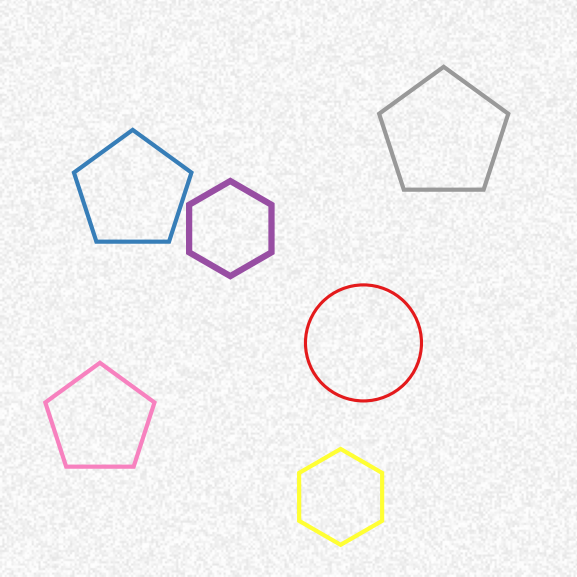[{"shape": "circle", "thickness": 1.5, "radius": 0.5, "center": [0.629, 0.405]}, {"shape": "pentagon", "thickness": 2, "radius": 0.53, "center": [0.23, 0.667]}, {"shape": "hexagon", "thickness": 3, "radius": 0.41, "center": [0.399, 0.603]}, {"shape": "hexagon", "thickness": 2, "radius": 0.41, "center": [0.59, 0.139]}, {"shape": "pentagon", "thickness": 2, "radius": 0.5, "center": [0.173, 0.271]}, {"shape": "pentagon", "thickness": 2, "radius": 0.59, "center": [0.768, 0.766]}]